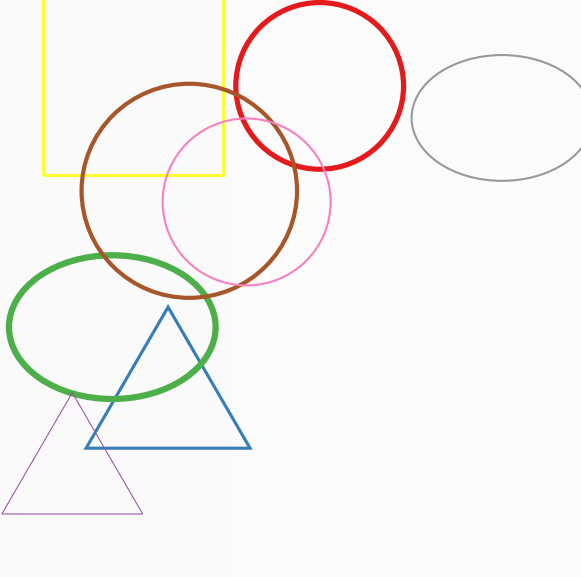[{"shape": "circle", "thickness": 2.5, "radius": 0.72, "center": [0.55, 0.85]}, {"shape": "triangle", "thickness": 1.5, "radius": 0.81, "center": [0.289, 0.304]}, {"shape": "oval", "thickness": 3, "radius": 0.89, "center": [0.193, 0.433]}, {"shape": "triangle", "thickness": 0.5, "radius": 0.7, "center": [0.124, 0.179]}, {"shape": "square", "thickness": 1.5, "radius": 0.77, "center": [0.229, 0.851]}, {"shape": "circle", "thickness": 2, "radius": 0.93, "center": [0.326, 0.669]}, {"shape": "circle", "thickness": 1, "radius": 0.72, "center": [0.424, 0.649]}, {"shape": "oval", "thickness": 1, "radius": 0.78, "center": [0.864, 0.795]}]